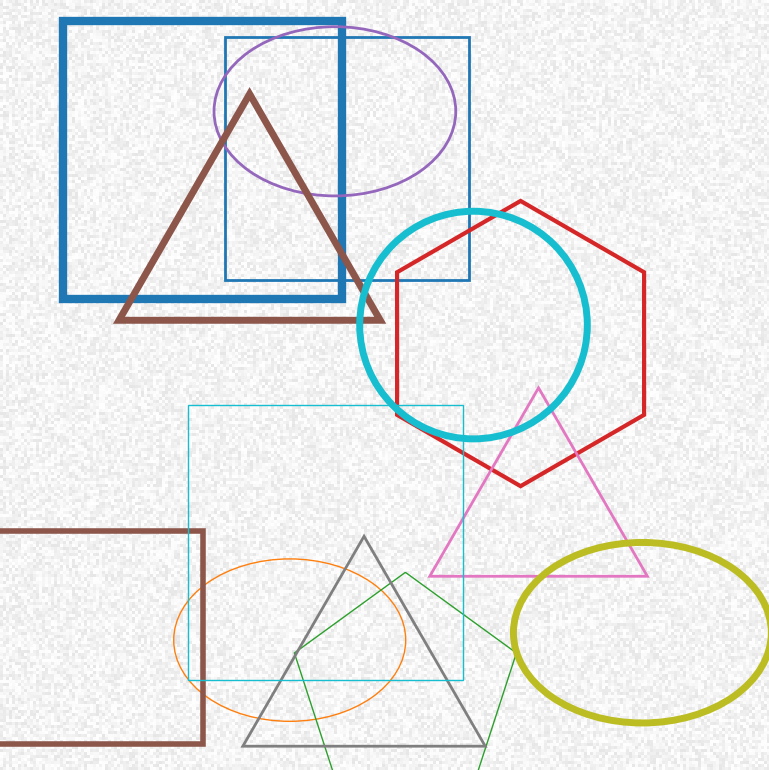[{"shape": "square", "thickness": 1, "radius": 0.79, "center": [0.451, 0.794]}, {"shape": "square", "thickness": 3, "radius": 0.9, "center": [0.263, 0.792]}, {"shape": "oval", "thickness": 0.5, "radius": 0.75, "center": [0.376, 0.169]}, {"shape": "pentagon", "thickness": 0.5, "radius": 0.76, "center": [0.526, 0.105]}, {"shape": "hexagon", "thickness": 1.5, "radius": 0.93, "center": [0.676, 0.554]}, {"shape": "oval", "thickness": 1, "radius": 0.78, "center": [0.435, 0.855]}, {"shape": "triangle", "thickness": 2.5, "radius": 0.98, "center": [0.324, 0.682]}, {"shape": "square", "thickness": 2, "radius": 0.69, "center": [0.124, 0.172]}, {"shape": "triangle", "thickness": 1, "radius": 0.82, "center": [0.699, 0.333]}, {"shape": "triangle", "thickness": 1, "radius": 0.91, "center": [0.473, 0.122]}, {"shape": "oval", "thickness": 2.5, "radius": 0.84, "center": [0.834, 0.178]}, {"shape": "circle", "thickness": 2.5, "radius": 0.74, "center": [0.615, 0.578]}, {"shape": "square", "thickness": 0.5, "radius": 0.89, "center": [0.422, 0.296]}]